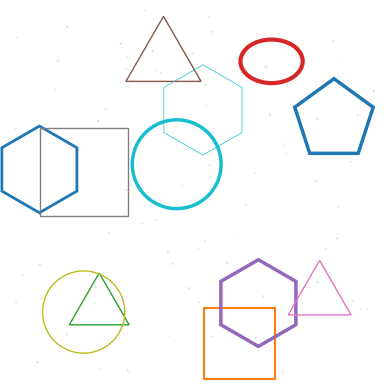[{"shape": "hexagon", "thickness": 2, "radius": 0.56, "center": [0.102, 0.56]}, {"shape": "pentagon", "thickness": 2.5, "radius": 0.54, "center": [0.867, 0.688]}, {"shape": "square", "thickness": 1.5, "radius": 0.46, "center": [0.623, 0.108]}, {"shape": "triangle", "thickness": 1, "radius": 0.45, "center": [0.258, 0.201]}, {"shape": "oval", "thickness": 3, "radius": 0.4, "center": [0.705, 0.841]}, {"shape": "hexagon", "thickness": 2.5, "radius": 0.56, "center": [0.671, 0.213]}, {"shape": "triangle", "thickness": 1, "radius": 0.56, "center": [0.425, 0.845]}, {"shape": "triangle", "thickness": 1, "radius": 0.47, "center": [0.83, 0.229]}, {"shape": "square", "thickness": 1, "radius": 0.57, "center": [0.219, 0.554]}, {"shape": "circle", "thickness": 1, "radius": 0.53, "center": [0.217, 0.189]}, {"shape": "circle", "thickness": 2.5, "radius": 0.58, "center": [0.459, 0.573]}, {"shape": "hexagon", "thickness": 0.5, "radius": 0.59, "center": [0.527, 0.714]}]